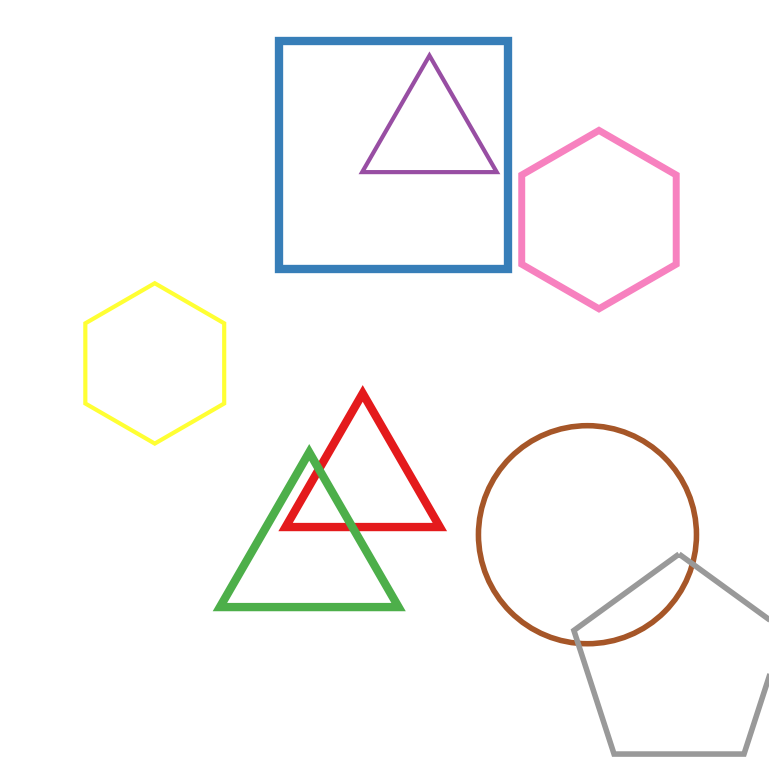[{"shape": "triangle", "thickness": 3, "radius": 0.58, "center": [0.471, 0.373]}, {"shape": "square", "thickness": 3, "radius": 0.74, "center": [0.511, 0.799]}, {"shape": "triangle", "thickness": 3, "radius": 0.67, "center": [0.402, 0.279]}, {"shape": "triangle", "thickness": 1.5, "radius": 0.5, "center": [0.558, 0.827]}, {"shape": "hexagon", "thickness": 1.5, "radius": 0.52, "center": [0.201, 0.528]}, {"shape": "circle", "thickness": 2, "radius": 0.71, "center": [0.763, 0.306]}, {"shape": "hexagon", "thickness": 2.5, "radius": 0.58, "center": [0.778, 0.715]}, {"shape": "pentagon", "thickness": 2, "radius": 0.72, "center": [0.882, 0.137]}]